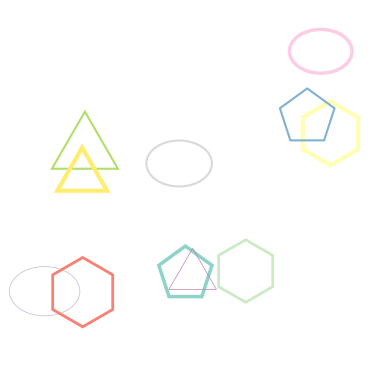[{"shape": "pentagon", "thickness": 2.5, "radius": 0.36, "center": [0.482, 0.288]}, {"shape": "hexagon", "thickness": 3, "radius": 0.41, "center": [0.858, 0.654]}, {"shape": "oval", "thickness": 0.5, "radius": 0.46, "center": [0.116, 0.244]}, {"shape": "hexagon", "thickness": 2, "radius": 0.45, "center": [0.215, 0.241]}, {"shape": "pentagon", "thickness": 1.5, "radius": 0.37, "center": [0.798, 0.696]}, {"shape": "triangle", "thickness": 1.5, "radius": 0.49, "center": [0.221, 0.611]}, {"shape": "oval", "thickness": 2.5, "radius": 0.41, "center": [0.833, 0.867]}, {"shape": "oval", "thickness": 1.5, "radius": 0.43, "center": [0.465, 0.575]}, {"shape": "triangle", "thickness": 0.5, "radius": 0.36, "center": [0.5, 0.284]}, {"shape": "hexagon", "thickness": 2, "radius": 0.41, "center": [0.638, 0.296]}, {"shape": "triangle", "thickness": 3, "radius": 0.37, "center": [0.213, 0.542]}]